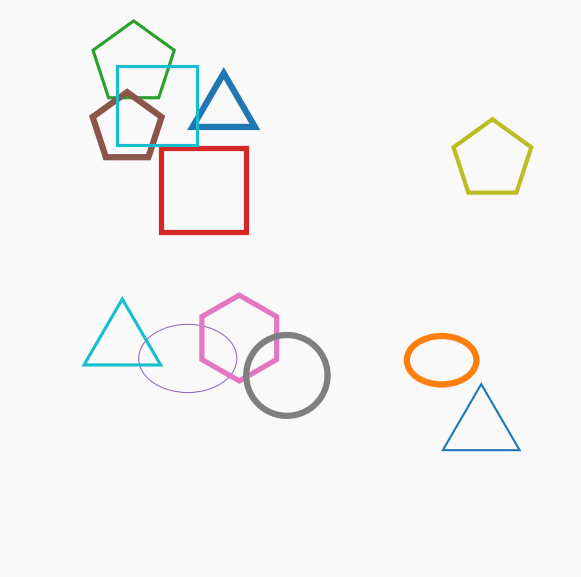[{"shape": "triangle", "thickness": 1, "radius": 0.38, "center": [0.828, 0.258]}, {"shape": "triangle", "thickness": 3, "radius": 0.31, "center": [0.385, 0.81]}, {"shape": "oval", "thickness": 3, "radius": 0.3, "center": [0.76, 0.375]}, {"shape": "pentagon", "thickness": 1.5, "radius": 0.37, "center": [0.23, 0.889]}, {"shape": "square", "thickness": 2.5, "radius": 0.36, "center": [0.35, 0.67]}, {"shape": "oval", "thickness": 0.5, "radius": 0.42, "center": [0.323, 0.378]}, {"shape": "pentagon", "thickness": 3, "radius": 0.31, "center": [0.219, 0.777]}, {"shape": "hexagon", "thickness": 2.5, "radius": 0.37, "center": [0.412, 0.414]}, {"shape": "circle", "thickness": 3, "radius": 0.35, "center": [0.494, 0.349]}, {"shape": "pentagon", "thickness": 2, "radius": 0.35, "center": [0.847, 0.722]}, {"shape": "square", "thickness": 1.5, "radius": 0.34, "center": [0.27, 0.817]}, {"shape": "triangle", "thickness": 1.5, "radius": 0.38, "center": [0.21, 0.405]}]